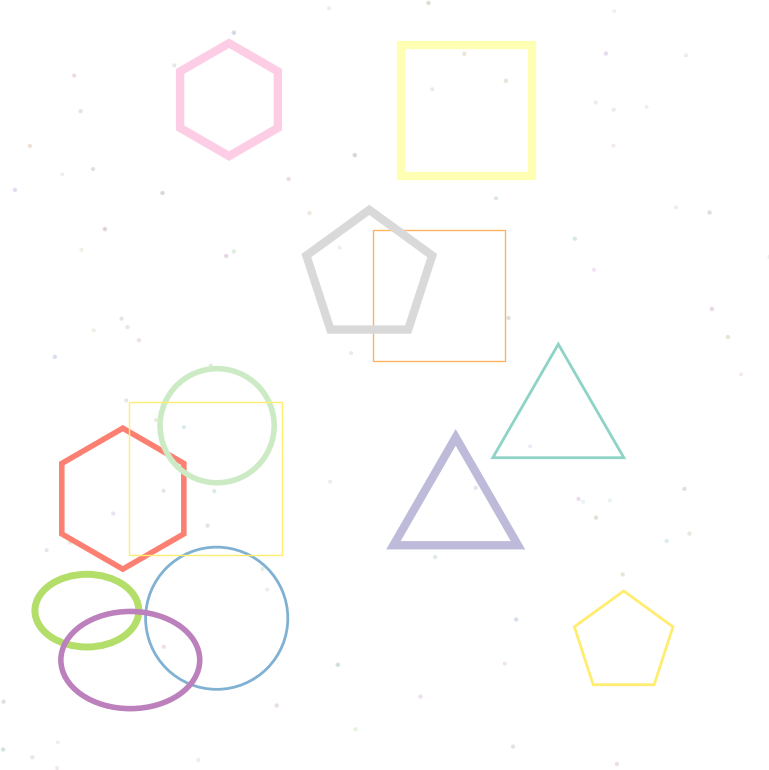[{"shape": "triangle", "thickness": 1, "radius": 0.49, "center": [0.725, 0.455]}, {"shape": "square", "thickness": 3, "radius": 0.42, "center": [0.606, 0.856]}, {"shape": "triangle", "thickness": 3, "radius": 0.47, "center": [0.592, 0.339]}, {"shape": "hexagon", "thickness": 2, "radius": 0.46, "center": [0.159, 0.352]}, {"shape": "circle", "thickness": 1, "radius": 0.46, "center": [0.281, 0.197]}, {"shape": "square", "thickness": 0.5, "radius": 0.43, "center": [0.57, 0.616]}, {"shape": "oval", "thickness": 2.5, "radius": 0.34, "center": [0.113, 0.207]}, {"shape": "hexagon", "thickness": 3, "radius": 0.37, "center": [0.297, 0.871]}, {"shape": "pentagon", "thickness": 3, "radius": 0.43, "center": [0.48, 0.642]}, {"shape": "oval", "thickness": 2, "radius": 0.45, "center": [0.169, 0.143]}, {"shape": "circle", "thickness": 2, "radius": 0.37, "center": [0.282, 0.447]}, {"shape": "pentagon", "thickness": 1, "radius": 0.34, "center": [0.81, 0.165]}, {"shape": "square", "thickness": 0.5, "radius": 0.5, "center": [0.267, 0.379]}]